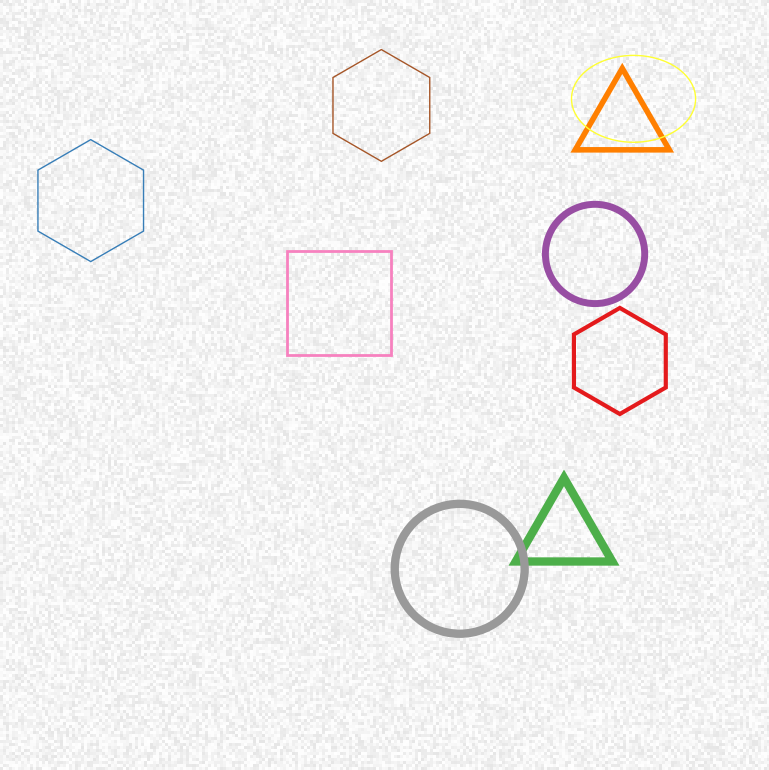[{"shape": "hexagon", "thickness": 1.5, "radius": 0.34, "center": [0.805, 0.531]}, {"shape": "hexagon", "thickness": 0.5, "radius": 0.4, "center": [0.118, 0.739]}, {"shape": "triangle", "thickness": 3, "radius": 0.36, "center": [0.732, 0.307]}, {"shape": "circle", "thickness": 2.5, "radius": 0.32, "center": [0.773, 0.67]}, {"shape": "triangle", "thickness": 2, "radius": 0.35, "center": [0.808, 0.841]}, {"shape": "oval", "thickness": 0.5, "radius": 0.4, "center": [0.823, 0.872]}, {"shape": "hexagon", "thickness": 0.5, "radius": 0.36, "center": [0.495, 0.863]}, {"shape": "square", "thickness": 1, "radius": 0.34, "center": [0.44, 0.606]}, {"shape": "circle", "thickness": 3, "radius": 0.42, "center": [0.597, 0.261]}]